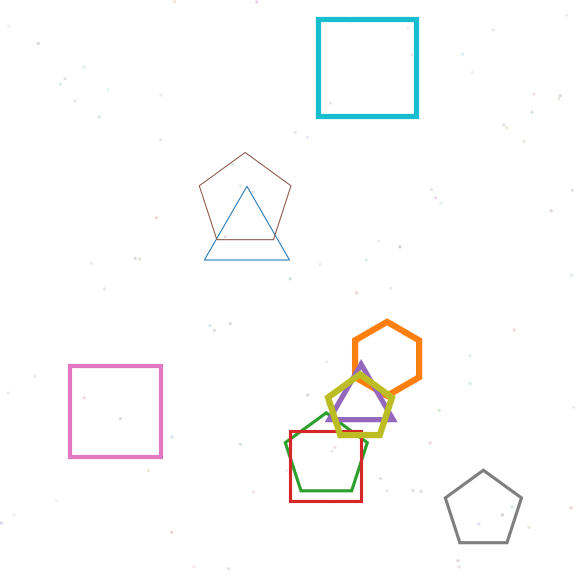[{"shape": "triangle", "thickness": 0.5, "radius": 0.43, "center": [0.428, 0.591]}, {"shape": "hexagon", "thickness": 3, "radius": 0.32, "center": [0.67, 0.378]}, {"shape": "pentagon", "thickness": 1.5, "radius": 0.37, "center": [0.565, 0.21]}, {"shape": "square", "thickness": 1.5, "radius": 0.31, "center": [0.564, 0.192]}, {"shape": "triangle", "thickness": 2.5, "radius": 0.32, "center": [0.625, 0.304]}, {"shape": "pentagon", "thickness": 0.5, "radius": 0.42, "center": [0.424, 0.652]}, {"shape": "square", "thickness": 2, "radius": 0.39, "center": [0.2, 0.287]}, {"shape": "pentagon", "thickness": 1.5, "radius": 0.35, "center": [0.837, 0.115]}, {"shape": "pentagon", "thickness": 3, "radius": 0.29, "center": [0.623, 0.293]}, {"shape": "square", "thickness": 2.5, "radius": 0.42, "center": [0.635, 0.882]}]